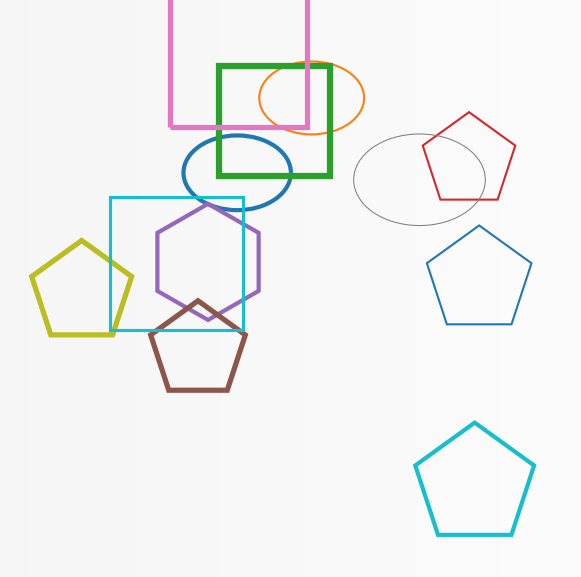[{"shape": "oval", "thickness": 2, "radius": 0.46, "center": [0.408, 0.7]}, {"shape": "pentagon", "thickness": 1, "radius": 0.47, "center": [0.824, 0.514]}, {"shape": "oval", "thickness": 1, "radius": 0.45, "center": [0.536, 0.83]}, {"shape": "square", "thickness": 3, "radius": 0.48, "center": [0.472, 0.789]}, {"shape": "pentagon", "thickness": 1, "radius": 0.42, "center": [0.807, 0.721]}, {"shape": "hexagon", "thickness": 2, "radius": 0.5, "center": [0.358, 0.546]}, {"shape": "pentagon", "thickness": 2.5, "radius": 0.43, "center": [0.341, 0.393]}, {"shape": "square", "thickness": 2.5, "radius": 0.59, "center": [0.41, 0.897]}, {"shape": "oval", "thickness": 0.5, "radius": 0.57, "center": [0.722, 0.688]}, {"shape": "pentagon", "thickness": 2.5, "radius": 0.45, "center": [0.141, 0.492]}, {"shape": "square", "thickness": 1.5, "radius": 0.57, "center": [0.303, 0.543]}, {"shape": "pentagon", "thickness": 2, "radius": 0.54, "center": [0.817, 0.16]}]